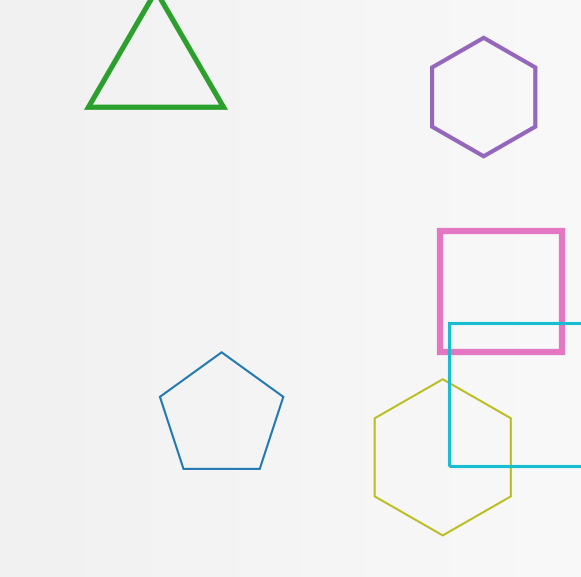[{"shape": "pentagon", "thickness": 1, "radius": 0.56, "center": [0.381, 0.277]}, {"shape": "triangle", "thickness": 2.5, "radius": 0.67, "center": [0.268, 0.881]}, {"shape": "hexagon", "thickness": 2, "radius": 0.51, "center": [0.832, 0.831]}, {"shape": "square", "thickness": 3, "radius": 0.52, "center": [0.862, 0.494]}, {"shape": "hexagon", "thickness": 1, "radius": 0.68, "center": [0.762, 0.207]}, {"shape": "square", "thickness": 1.5, "radius": 0.62, "center": [0.896, 0.316]}]